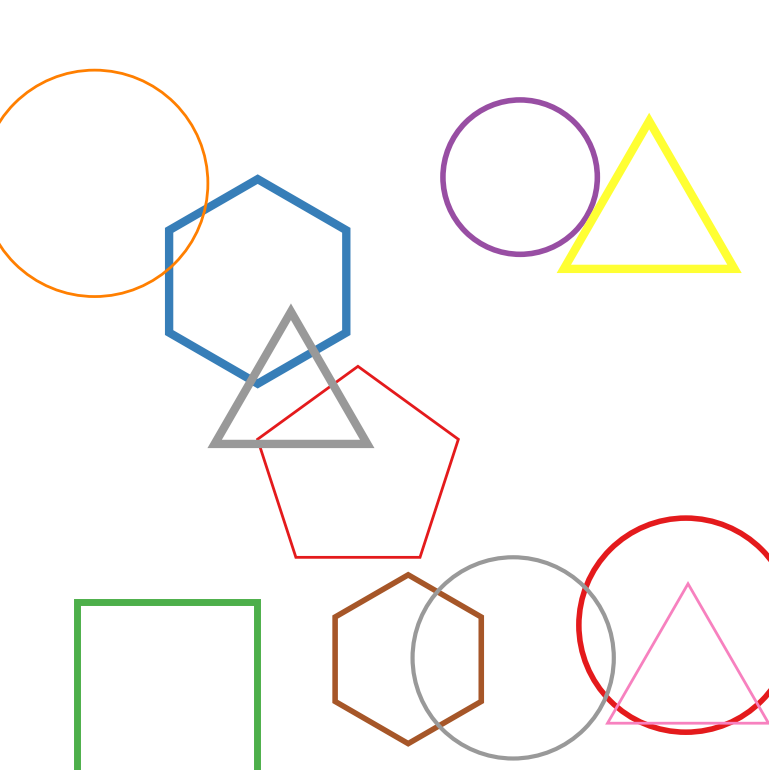[{"shape": "pentagon", "thickness": 1, "radius": 0.69, "center": [0.465, 0.387]}, {"shape": "circle", "thickness": 2, "radius": 0.7, "center": [0.891, 0.188]}, {"shape": "hexagon", "thickness": 3, "radius": 0.66, "center": [0.335, 0.635]}, {"shape": "square", "thickness": 2.5, "radius": 0.59, "center": [0.217, 0.102]}, {"shape": "circle", "thickness": 2, "radius": 0.5, "center": [0.676, 0.77]}, {"shape": "circle", "thickness": 1, "radius": 0.74, "center": [0.123, 0.762]}, {"shape": "triangle", "thickness": 3, "radius": 0.64, "center": [0.843, 0.715]}, {"shape": "hexagon", "thickness": 2, "radius": 0.55, "center": [0.53, 0.144]}, {"shape": "triangle", "thickness": 1, "radius": 0.6, "center": [0.894, 0.121]}, {"shape": "triangle", "thickness": 3, "radius": 0.57, "center": [0.378, 0.481]}, {"shape": "circle", "thickness": 1.5, "radius": 0.65, "center": [0.666, 0.146]}]